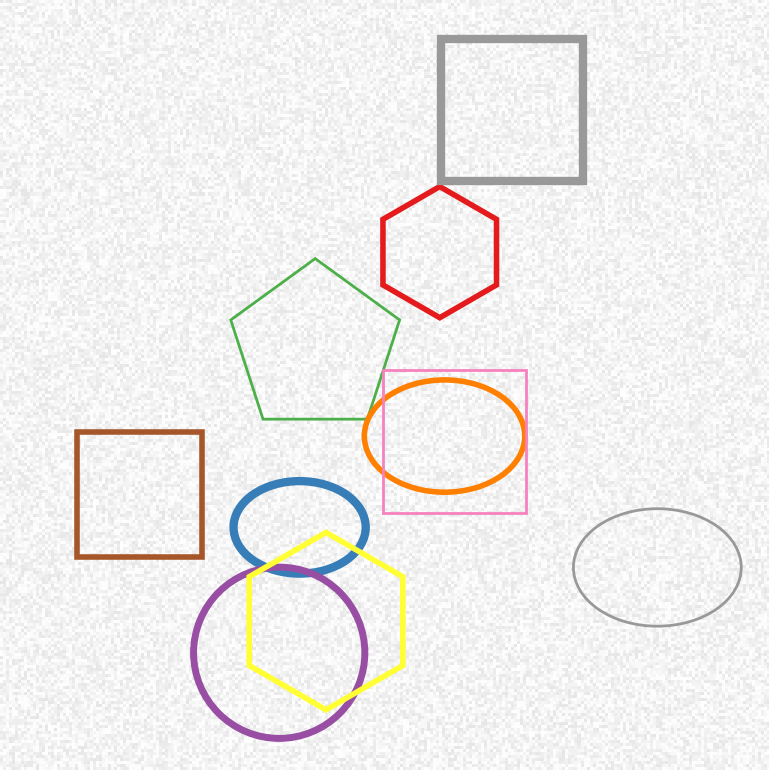[{"shape": "hexagon", "thickness": 2, "radius": 0.43, "center": [0.571, 0.673]}, {"shape": "oval", "thickness": 3, "radius": 0.43, "center": [0.389, 0.315]}, {"shape": "pentagon", "thickness": 1, "radius": 0.58, "center": [0.409, 0.549]}, {"shape": "circle", "thickness": 2.5, "radius": 0.56, "center": [0.363, 0.152]}, {"shape": "oval", "thickness": 2, "radius": 0.52, "center": [0.577, 0.434]}, {"shape": "hexagon", "thickness": 2, "radius": 0.58, "center": [0.423, 0.193]}, {"shape": "square", "thickness": 2, "radius": 0.41, "center": [0.181, 0.358]}, {"shape": "square", "thickness": 1, "radius": 0.46, "center": [0.59, 0.426]}, {"shape": "square", "thickness": 3, "radius": 0.46, "center": [0.665, 0.857]}, {"shape": "oval", "thickness": 1, "radius": 0.54, "center": [0.854, 0.263]}]